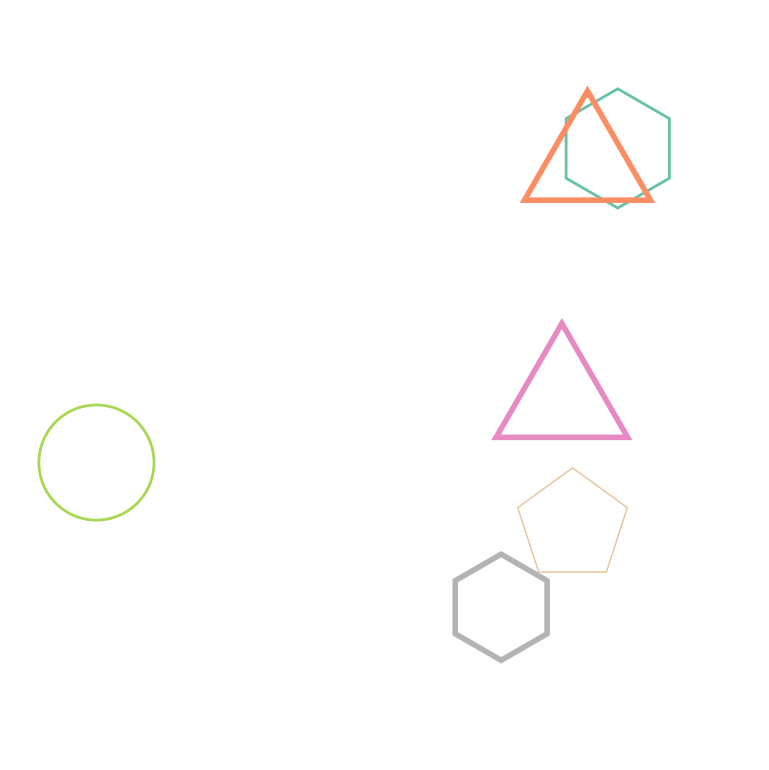[{"shape": "hexagon", "thickness": 1, "radius": 0.39, "center": [0.802, 0.807]}, {"shape": "triangle", "thickness": 2, "radius": 0.47, "center": [0.763, 0.787]}, {"shape": "triangle", "thickness": 2, "radius": 0.49, "center": [0.73, 0.481]}, {"shape": "circle", "thickness": 1, "radius": 0.37, "center": [0.125, 0.399]}, {"shape": "pentagon", "thickness": 0.5, "radius": 0.37, "center": [0.744, 0.318]}, {"shape": "hexagon", "thickness": 2, "radius": 0.34, "center": [0.651, 0.211]}]